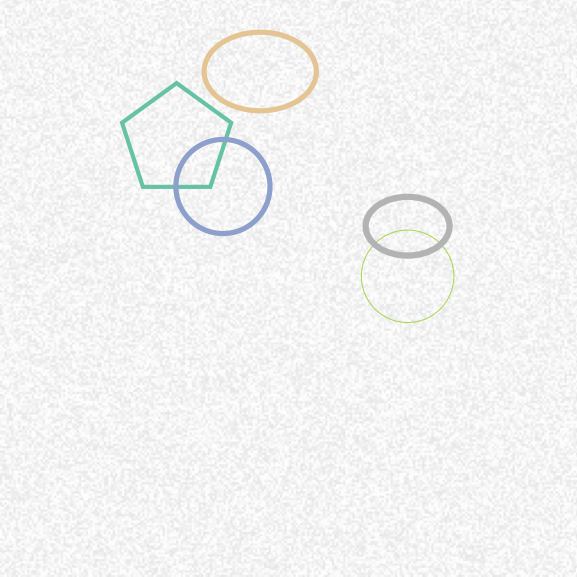[{"shape": "pentagon", "thickness": 2, "radius": 0.5, "center": [0.306, 0.756]}, {"shape": "circle", "thickness": 2.5, "radius": 0.41, "center": [0.386, 0.676]}, {"shape": "circle", "thickness": 0.5, "radius": 0.4, "center": [0.706, 0.521]}, {"shape": "oval", "thickness": 2.5, "radius": 0.49, "center": [0.451, 0.875]}, {"shape": "oval", "thickness": 3, "radius": 0.36, "center": [0.706, 0.607]}]